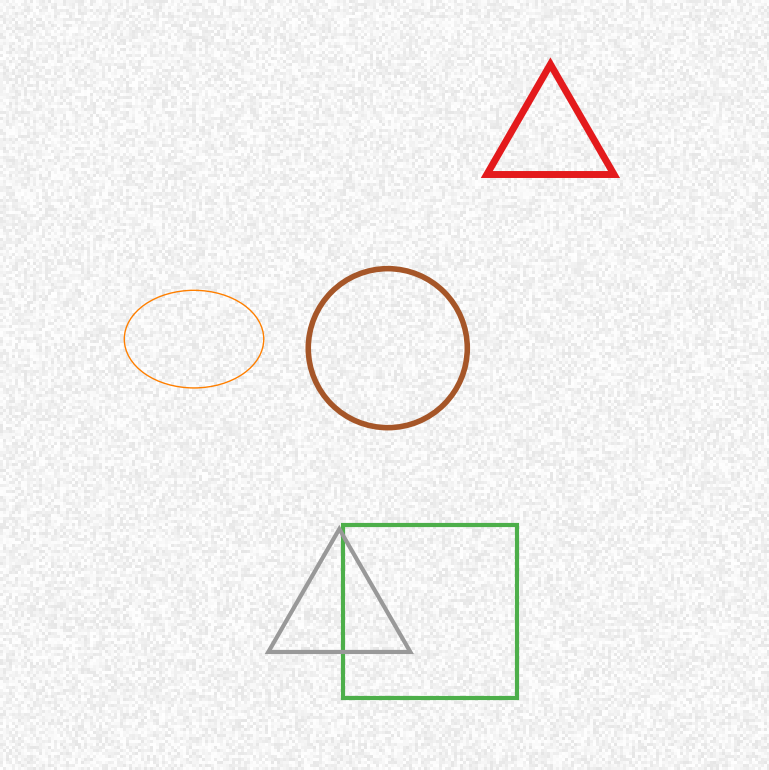[{"shape": "triangle", "thickness": 2.5, "radius": 0.48, "center": [0.715, 0.821]}, {"shape": "square", "thickness": 1.5, "radius": 0.56, "center": [0.558, 0.206]}, {"shape": "oval", "thickness": 0.5, "radius": 0.45, "center": [0.252, 0.56]}, {"shape": "circle", "thickness": 2, "radius": 0.52, "center": [0.504, 0.548]}, {"shape": "triangle", "thickness": 1.5, "radius": 0.53, "center": [0.441, 0.207]}]